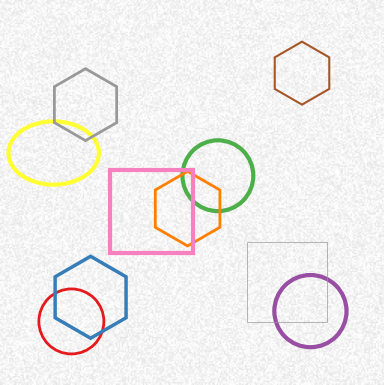[{"shape": "circle", "thickness": 2, "radius": 0.42, "center": [0.185, 0.165]}, {"shape": "hexagon", "thickness": 2.5, "radius": 0.53, "center": [0.235, 0.228]}, {"shape": "circle", "thickness": 3, "radius": 0.46, "center": [0.566, 0.544]}, {"shape": "circle", "thickness": 3, "radius": 0.47, "center": [0.806, 0.192]}, {"shape": "hexagon", "thickness": 2, "radius": 0.48, "center": [0.487, 0.458]}, {"shape": "oval", "thickness": 3, "radius": 0.59, "center": [0.139, 0.603]}, {"shape": "hexagon", "thickness": 1.5, "radius": 0.41, "center": [0.784, 0.81]}, {"shape": "square", "thickness": 3, "radius": 0.54, "center": [0.394, 0.451]}, {"shape": "square", "thickness": 0.5, "radius": 0.52, "center": [0.745, 0.267]}, {"shape": "hexagon", "thickness": 2, "radius": 0.47, "center": [0.222, 0.728]}]